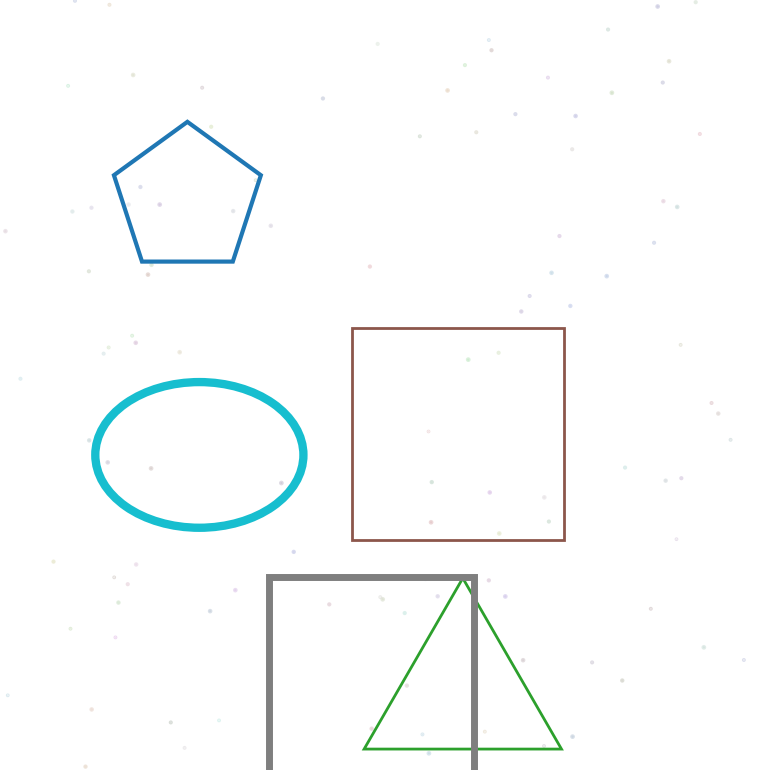[{"shape": "pentagon", "thickness": 1.5, "radius": 0.5, "center": [0.243, 0.741]}, {"shape": "triangle", "thickness": 1, "radius": 0.74, "center": [0.601, 0.101]}, {"shape": "square", "thickness": 1, "radius": 0.69, "center": [0.595, 0.436]}, {"shape": "square", "thickness": 2.5, "radius": 0.67, "center": [0.483, 0.117]}, {"shape": "oval", "thickness": 3, "radius": 0.68, "center": [0.259, 0.409]}]